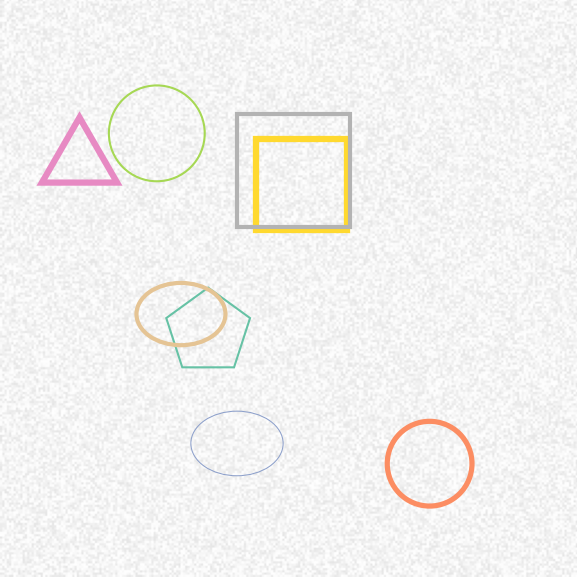[{"shape": "pentagon", "thickness": 1, "radius": 0.38, "center": [0.36, 0.425]}, {"shape": "circle", "thickness": 2.5, "radius": 0.37, "center": [0.744, 0.196]}, {"shape": "oval", "thickness": 0.5, "radius": 0.4, "center": [0.41, 0.231]}, {"shape": "triangle", "thickness": 3, "radius": 0.38, "center": [0.138, 0.721]}, {"shape": "circle", "thickness": 1, "radius": 0.41, "center": [0.272, 0.768]}, {"shape": "square", "thickness": 3, "radius": 0.39, "center": [0.522, 0.679]}, {"shape": "oval", "thickness": 2, "radius": 0.39, "center": [0.313, 0.455]}, {"shape": "square", "thickness": 2, "radius": 0.49, "center": [0.508, 0.704]}]